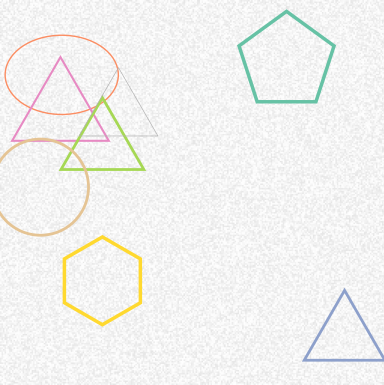[{"shape": "pentagon", "thickness": 2.5, "radius": 0.65, "center": [0.744, 0.841]}, {"shape": "oval", "thickness": 1, "radius": 0.73, "center": [0.16, 0.806]}, {"shape": "triangle", "thickness": 2, "radius": 0.6, "center": [0.895, 0.125]}, {"shape": "triangle", "thickness": 1.5, "radius": 0.72, "center": [0.157, 0.707]}, {"shape": "triangle", "thickness": 2, "radius": 0.62, "center": [0.266, 0.622]}, {"shape": "hexagon", "thickness": 2.5, "radius": 0.57, "center": [0.266, 0.271]}, {"shape": "circle", "thickness": 2, "radius": 0.62, "center": [0.105, 0.514]}, {"shape": "triangle", "thickness": 0.5, "radius": 0.59, "center": [0.308, 0.706]}]